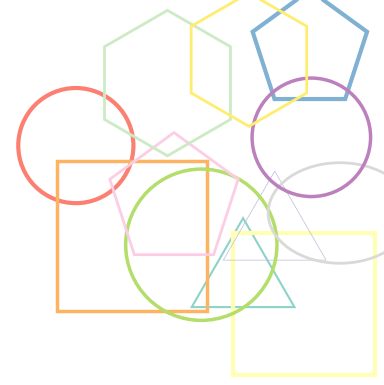[{"shape": "triangle", "thickness": 1.5, "radius": 0.77, "center": [0.631, 0.279]}, {"shape": "square", "thickness": 3, "radius": 0.92, "center": [0.79, 0.211]}, {"shape": "triangle", "thickness": 0.5, "radius": 0.77, "center": [0.714, 0.401]}, {"shape": "circle", "thickness": 3, "radius": 0.75, "center": [0.197, 0.622]}, {"shape": "pentagon", "thickness": 3, "radius": 0.78, "center": [0.805, 0.869]}, {"shape": "square", "thickness": 2.5, "radius": 0.97, "center": [0.342, 0.387]}, {"shape": "circle", "thickness": 2.5, "radius": 0.98, "center": [0.523, 0.364]}, {"shape": "pentagon", "thickness": 2, "radius": 0.88, "center": [0.452, 0.48]}, {"shape": "oval", "thickness": 2, "radius": 0.93, "center": [0.883, 0.447]}, {"shape": "circle", "thickness": 2.5, "radius": 0.77, "center": [0.809, 0.643]}, {"shape": "hexagon", "thickness": 2, "radius": 0.94, "center": [0.435, 0.784]}, {"shape": "hexagon", "thickness": 2, "radius": 0.87, "center": [0.647, 0.845]}]